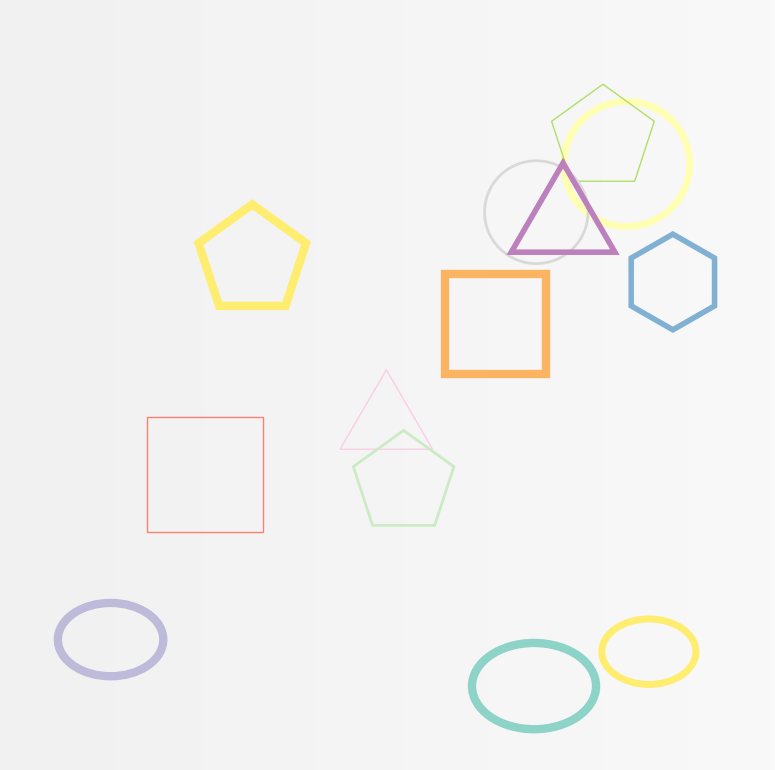[{"shape": "oval", "thickness": 3, "radius": 0.4, "center": [0.689, 0.109]}, {"shape": "circle", "thickness": 2.5, "radius": 0.41, "center": [0.809, 0.787]}, {"shape": "oval", "thickness": 3, "radius": 0.34, "center": [0.143, 0.169]}, {"shape": "square", "thickness": 0.5, "radius": 0.37, "center": [0.265, 0.384]}, {"shape": "hexagon", "thickness": 2, "radius": 0.31, "center": [0.868, 0.634]}, {"shape": "square", "thickness": 3, "radius": 0.32, "center": [0.639, 0.579]}, {"shape": "pentagon", "thickness": 0.5, "radius": 0.35, "center": [0.778, 0.821]}, {"shape": "triangle", "thickness": 0.5, "radius": 0.34, "center": [0.499, 0.451]}, {"shape": "circle", "thickness": 1, "radius": 0.33, "center": [0.692, 0.724]}, {"shape": "triangle", "thickness": 2, "radius": 0.39, "center": [0.727, 0.711]}, {"shape": "pentagon", "thickness": 1, "radius": 0.34, "center": [0.521, 0.373]}, {"shape": "oval", "thickness": 2.5, "radius": 0.3, "center": [0.837, 0.154]}, {"shape": "pentagon", "thickness": 3, "radius": 0.36, "center": [0.326, 0.662]}]